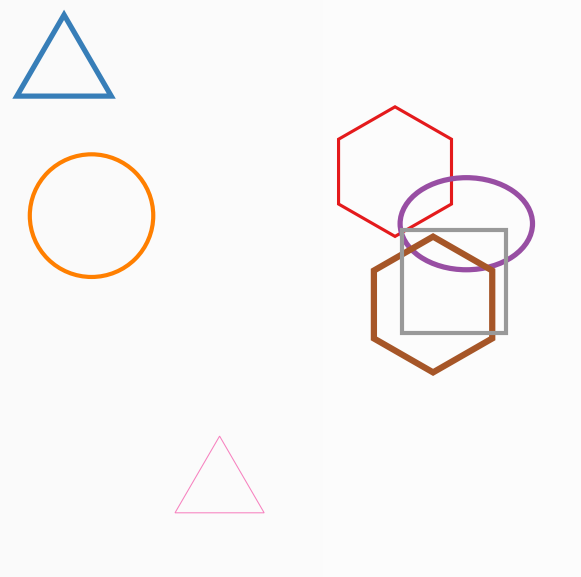[{"shape": "hexagon", "thickness": 1.5, "radius": 0.56, "center": [0.68, 0.702]}, {"shape": "triangle", "thickness": 2.5, "radius": 0.47, "center": [0.11, 0.88]}, {"shape": "oval", "thickness": 2.5, "radius": 0.57, "center": [0.802, 0.612]}, {"shape": "circle", "thickness": 2, "radius": 0.53, "center": [0.157, 0.626]}, {"shape": "hexagon", "thickness": 3, "radius": 0.59, "center": [0.745, 0.472]}, {"shape": "triangle", "thickness": 0.5, "radius": 0.44, "center": [0.378, 0.155]}, {"shape": "square", "thickness": 2, "radius": 0.45, "center": [0.781, 0.511]}]